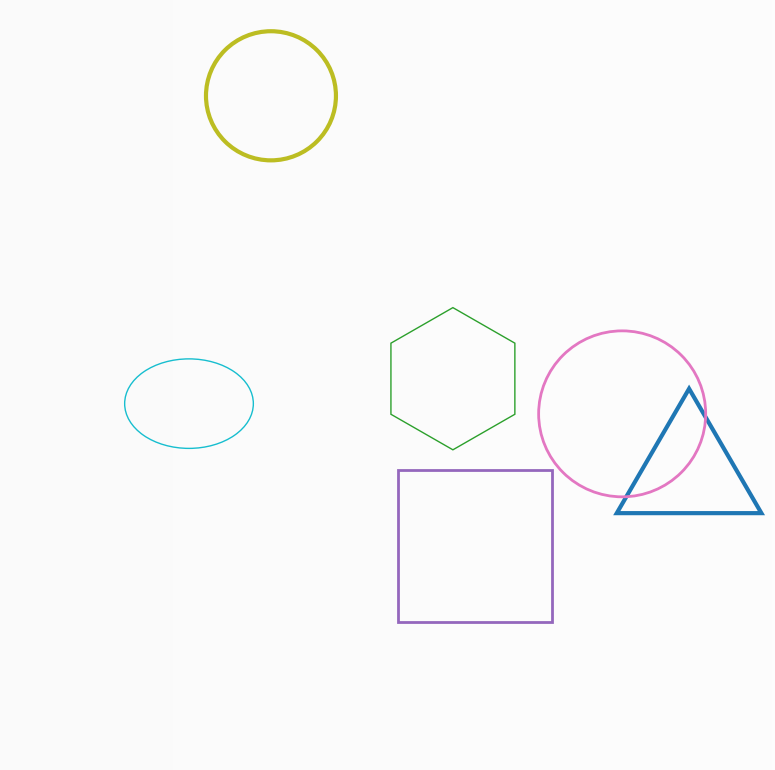[{"shape": "triangle", "thickness": 1.5, "radius": 0.54, "center": [0.889, 0.387]}, {"shape": "hexagon", "thickness": 0.5, "radius": 0.46, "center": [0.584, 0.508]}, {"shape": "square", "thickness": 1, "radius": 0.49, "center": [0.613, 0.291]}, {"shape": "circle", "thickness": 1, "radius": 0.54, "center": [0.803, 0.463]}, {"shape": "circle", "thickness": 1.5, "radius": 0.42, "center": [0.35, 0.876]}, {"shape": "oval", "thickness": 0.5, "radius": 0.42, "center": [0.244, 0.476]}]